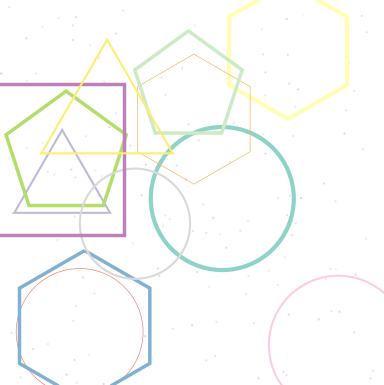[{"shape": "circle", "thickness": 3, "radius": 0.93, "center": [0.577, 0.484]}, {"shape": "hexagon", "thickness": 3, "radius": 0.88, "center": [0.748, 0.868]}, {"shape": "triangle", "thickness": 1.5, "radius": 0.72, "center": [0.161, 0.519]}, {"shape": "circle", "thickness": 0.5, "radius": 0.82, "center": [0.207, 0.138]}, {"shape": "hexagon", "thickness": 2.5, "radius": 0.98, "center": [0.22, 0.154]}, {"shape": "hexagon", "thickness": 0.5, "radius": 0.84, "center": [0.504, 0.69]}, {"shape": "pentagon", "thickness": 2.5, "radius": 0.82, "center": [0.172, 0.599]}, {"shape": "circle", "thickness": 1.5, "radius": 0.9, "center": [0.879, 0.104]}, {"shape": "circle", "thickness": 1.5, "radius": 0.72, "center": [0.351, 0.419]}, {"shape": "square", "thickness": 2.5, "radius": 0.98, "center": [0.126, 0.586]}, {"shape": "pentagon", "thickness": 2.5, "radius": 0.73, "center": [0.489, 0.773]}, {"shape": "triangle", "thickness": 1.5, "radius": 0.98, "center": [0.278, 0.7]}]